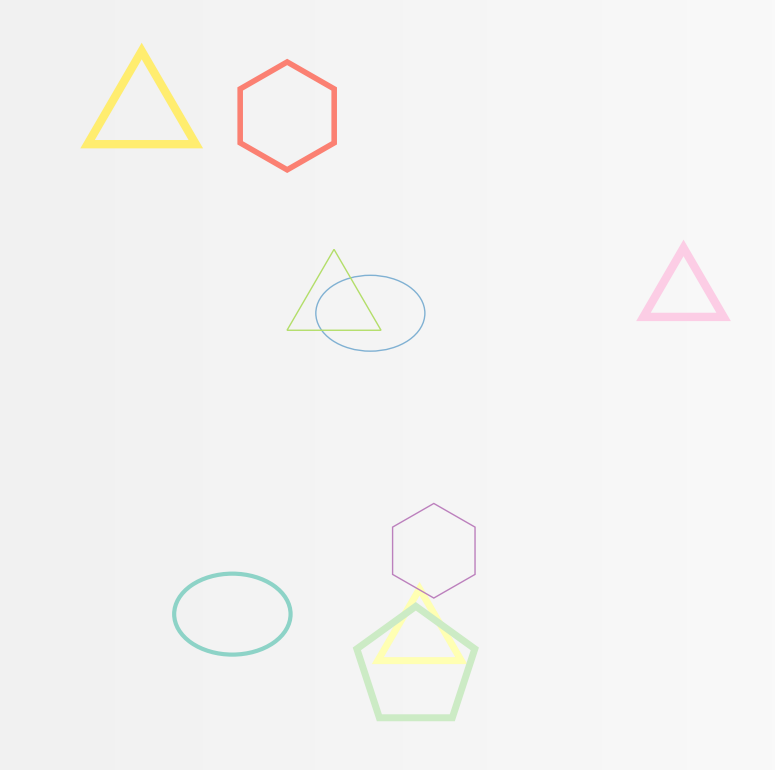[{"shape": "oval", "thickness": 1.5, "radius": 0.38, "center": [0.3, 0.202]}, {"shape": "triangle", "thickness": 2.5, "radius": 0.31, "center": [0.541, 0.173]}, {"shape": "hexagon", "thickness": 2, "radius": 0.35, "center": [0.371, 0.849]}, {"shape": "oval", "thickness": 0.5, "radius": 0.35, "center": [0.478, 0.593]}, {"shape": "triangle", "thickness": 0.5, "radius": 0.35, "center": [0.431, 0.606]}, {"shape": "triangle", "thickness": 3, "radius": 0.3, "center": [0.882, 0.618]}, {"shape": "hexagon", "thickness": 0.5, "radius": 0.31, "center": [0.56, 0.285]}, {"shape": "pentagon", "thickness": 2.5, "radius": 0.4, "center": [0.537, 0.133]}, {"shape": "triangle", "thickness": 3, "radius": 0.4, "center": [0.183, 0.853]}]